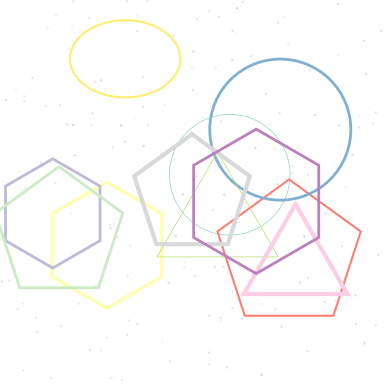[{"shape": "circle", "thickness": 0.5, "radius": 0.78, "center": [0.597, 0.546]}, {"shape": "hexagon", "thickness": 2.5, "radius": 0.82, "center": [0.278, 0.363]}, {"shape": "hexagon", "thickness": 2, "radius": 0.71, "center": [0.137, 0.446]}, {"shape": "pentagon", "thickness": 1.5, "radius": 0.98, "center": [0.751, 0.338]}, {"shape": "circle", "thickness": 2, "radius": 0.92, "center": [0.728, 0.663]}, {"shape": "triangle", "thickness": 0.5, "radius": 0.91, "center": [0.565, 0.424]}, {"shape": "triangle", "thickness": 3, "radius": 0.78, "center": [0.768, 0.314]}, {"shape": "pentagon", "thickness": 3, "radius": 0.79, "center": [0.499, 0.494]}, {"shape": "hexagon", "thickness": 2, "radius": 0.94, "center": [0.665, 0.477]}, {"shape": "pentagon", "thickness": 2, "radius": 0.87, "center": [0.153, 0.393]}, {"shape": "oval", "thickness": 1.5, "radius": 0.72, "center": [0.325, 0.847]}]